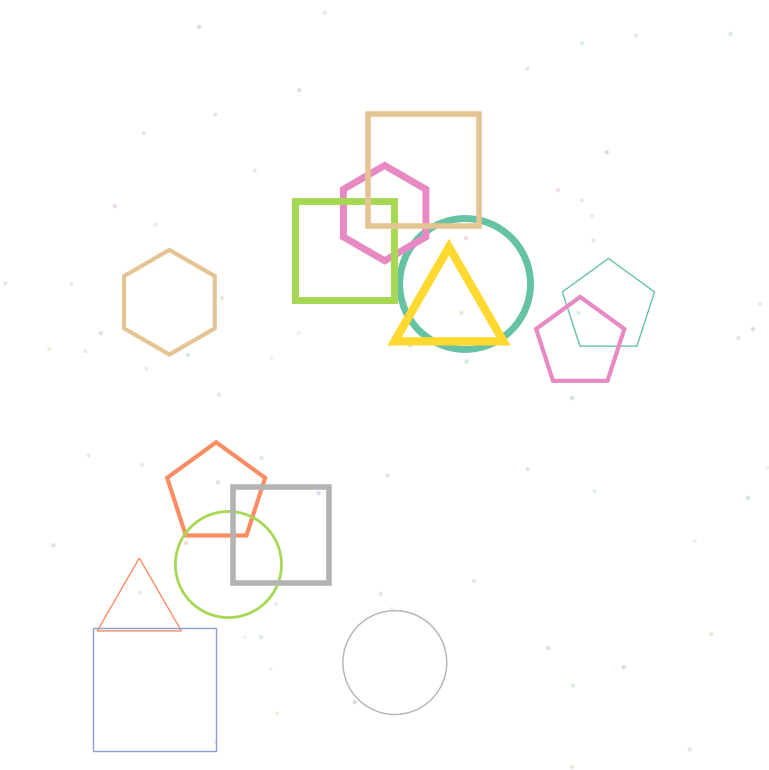[{"shape": "pentagon", "thickness": 0.5, "radius": 0.31, "center": [0.79, 0.601]}, {"shape": "circle", "thickness": 2.5, "radius": 0.42, "center": [0.604, 0.631]}, {"shape": "pentagon", "thickness": 1.5, "radius": 0.33, "center": [0.281, 0.359]}, {"shape": "triangle", "thickness": 0.5, "radius": 0.32, "center": [0.181, 0.212]}, {"shape": "square", "thickness": 0.5, "radius": 0.4, "center": [0.201, 0.105]}, {"shape": "pentagon", "thickness": 1.5, "radius": 0.3, "center": [0.754, 0.554]}, {"shape": "hexagon", "thickness": 2.5, "radius": 0.31, "center": [0.5, 0.723]}, {"shape": "circle", "thickness": 1, "radius": 0.34, "center": [0.297, 0.267]}, {"shape": "square", "thickness": 2.5, "radius": 0.32, "center": [0.448, 0.674]}, {"shape": "triangle", "thickness": 3, "radius": 0.41, "center": [0.583, 0.597]}, {"shape": "square", "thickness": 2, "radius": 0.36, "center": [0.55, 0.779]}, {"shape": "hexagon", "thickness": 1.5, "radius": 0.34, "center": [0.22, 0.607]}, {"shape": "square", "thickness": 2, "radius": 0.31, "center": [0.365, 0.305]}, {"shape": "circle", "thickness": 0.5, "radius": 0.34, "center": [0.513, 0.14]}]